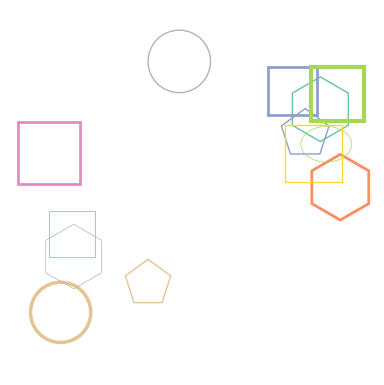[{"shape": "square", "thickness": 0.5, "radius": 0.3, "center": [0.188, 0.393]}, {"shape": "hexagon", "thickness": 1, "radius": 0.42, "center": [0.832, 0.716]}, {"shape": "hexagon", "thickness": 2, "radius": 0.43, "center": [0.884, 0.514]}, {"shape": "square", "thickness": 2, "radius": 0.31, "center": [0.76, 0.764]}, {"shape": "pentagon", "thickness": 1, "radius": 0.33, "center": [0.793, 0.653]}, {"shape": "square", "thickness": 2, "radius": 0.4, "center": [0.128, 0.603]}, {"shape": "square", "thickness": 3, "radius": 0.35, "center": [0.877, 0.756]}, {"shape": "oval", "thickness": 0.5, "radius": 0.33, "center": [0.847, 0.625]}, {"shape": "square", "thickness": 1, "radius": 0.37, "center": [0.814, 0.601]}, {"shape": "circle", "thickness": 2.5, "radius": 0.39, "center": [0.157, 0.189]}, {"shape": "pentagon", "thickness": 1, "radius": 0.31, "center": [0.384, 0.264]}, {"shape": "hexagon", "thickness": 0.5, "radius": 0.42, "center": [0.192, 0.334]}, {"shape": "circle", "thickness": 1, "radius": 0.41, "center": [0.466, 0.841]}]